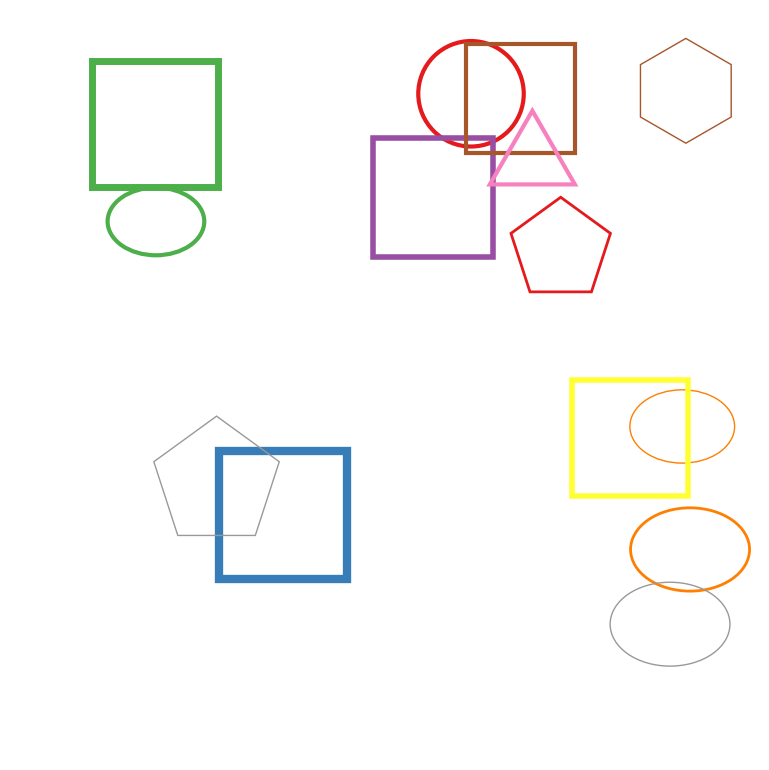[{"shape": "circle", "thickness": 1.5, "radius": 0.34, "center": [0.612, 0.878]}, {"shape": "pentagon", "thickness": 1, "radius": 0.34, "center": [0.728, 0.676]}, {"shape": "square", "thickness": 3, "radius": 0.42, "center": [0.368, 0.331]}, {"shape": "oval", "thickness": 1.5, "radius": 0.31, "center": [0.203, 0.712]}, {"shape": "square", "thickness": 2.5, "radius": 0.41, "center": [0.202, 0.839]}, {"shape": "square", "thickness": 2, "radius": 0.39, "center": [0.562, 0.744]}, {"shape": "oval", "thickness": 1, "radius": 0.39, "center": [0.896, 0.286]}, {"shape": "oval", "thickness": 0.5, "radius": 0.34, "center": [0.886, 0.446]}, {"shape": "square", "thickness": 2, "radius": 0.38, "center": [0.818, 0.431]}, {"shape": "hexagon", "thickness": 0.5, "radius": 0.34, "center": [0.891, 0.882]}, {"shape": "square", "thickness": 1.5, "radius": 0.35, "center": [0.675, 0.872]}, {"shape": "triangle", "thickness": 1.5, "radius": 0.32, "center": [0.691, 0.792]}, {"shape": "oval", "thickness": 0.5, "radius": 0.39, "center": [0.87, 0.189]}, {"shape": "pentagon", "thickness": 0.5, "radius": 0.43, "center": [0.281, 0.374]}]